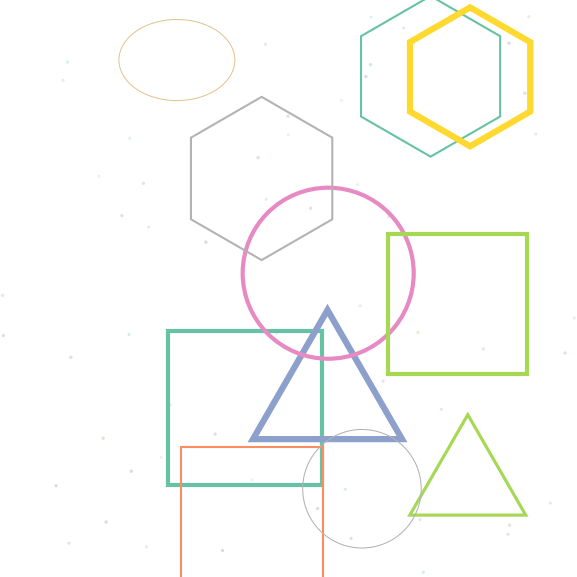[{"shape": "hexagon", "thickness": 1, "radius": 0.7, "center": [0.746, 0.867]}, {"shape": "square", "thickness": 2, "radius": 0.67, "center": [0.425, 0.293]}, {"shape": "square", "thickness": 1, "radius": 0.62, "center": [0.437, 0.102]}, {"shape": "triangle", "thickness": 3, "radius": 0.74, "center": [0.567, 0.313]}, {"shape": "circle", "thickness": 2, "radius": 0.74, "center": [0.568, 0.526]}, {"shape": "square", "thickness": 2, "radius": 0.6, "center": [0.792, 0.473]}, {"shape": "triangle", "thickness": 1.5, "radius": 0.58, "center": [0.81, 0.165]}, {"shape": "hexagon", "thickness": 3, "radius": 0.6, "center": [0.814, 0.866]}, {"shape": "oval", "thickness": 0.5, "radius": 0.5, "center": [0.306, 0.895]}, {"shape": "hexagon", "thickness": 1, "radius": 0.71, "center": [0.453, 0.69]}, {"shape": "circle", "thickness": 0.5, "radius": 0.51, "center": [0.627, 0.153]}]